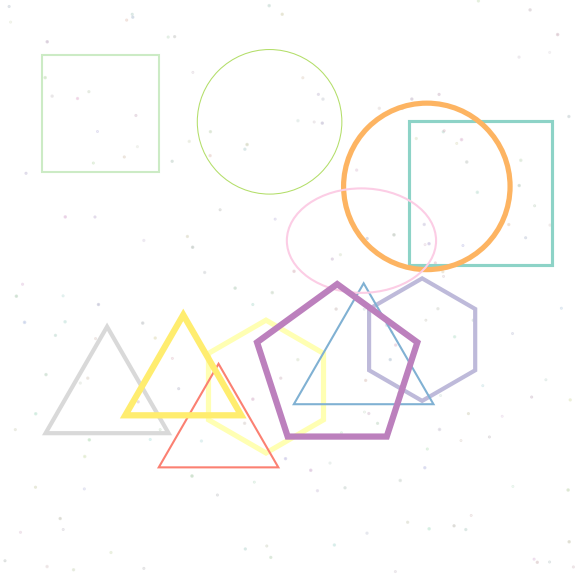[{"shape": "square", "thickness": 1.5, "radius": 0.62, "center": [0.833, 0.665]}, {"shape": "hexagon", "thickness": 2.5, "radius": 0.57, "center": [0.461, 0.33]}, {"shape": "hexagon", "thickness": 2, "radius": 0.53, "center": [0.731, 0.411]}, {"shape": "triangle", "thickness": 1, "radius": 0.6, "center": [0.378, 0.25]}, {"shape": "triangle", "thickness": 1, "radius": 0.7, "center": [0.63, 0.369]}, {"shape": "circle", "thickness": 2.5, "radius": 0.72, "center": [0.739, 0.676]}, {"shape": "circle", "thickness": 0.5, "radius": 0.63, "center": [0.467, 0.788]}, {"shape": "oval", "thickness": 1, "radius": 0.65, "center": [0.626, 0.582]}, {"shape": "triangle", "thickness": 2, "radius": 0.61, "center": [0.185, 0.31]}, {"shape": "pentagon", "thickness": 3, "radius": 0.73, "center": [0.584, 0.361]}, {"shape": "square", "thickness": 1, "radius": 0.51, "center": [0.174, 0.803]}, {"shape": "triangle", "thickness": 3, "radius": 0.58, "center": [0.317, 0.338]}]